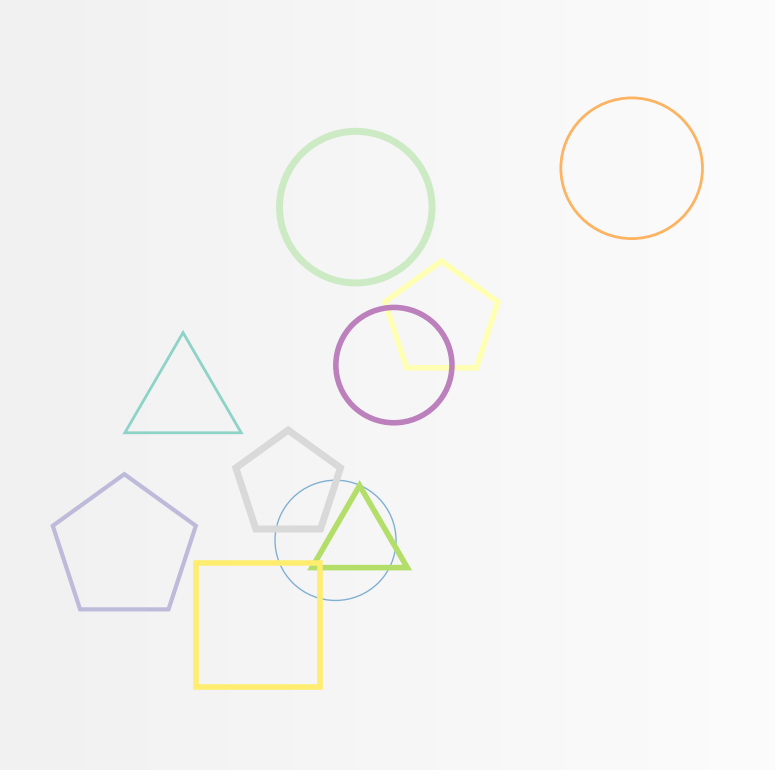[{"shape": "triangle", "thickness": 1, "radius": 0.43, "center": [0.236, 0.481]}, {"shape": "pentagon", "thickness": 2, "radius": 0.38, "center": [0.57, 0.584]}, {"shape": "pentagon", "thickness": 1.5, "radius": 0.49, "center": [0.16, 0.287]}, {"shape": "circle", "thickness": 0.5, "radius": 0.39, "center": [0.433, 0.298]}, {"shape": "circle", "thickness": 1, "radius": 0.46, "center": [0.815, 0.781]}, {"shape": "triangle", "thickness": 2, "radius": 0.36, "center": [0.464, 0.298]}, {"shape": "pentagon", "thickness": 2.5, "radius": 0.35, "center": [0.372, 0.37]}, {"shape": "circle", "thickness": 2, "radius": 0.37, "center": [0.508, 0.526]}, {"shape": "circle", "thickness": 2.5, "radius": 0.49, "center": [0.459, 0.731]}, {"shape": "square", "thickness": 2, "radius": 0.4, "center": [0.333, 0.189]}]